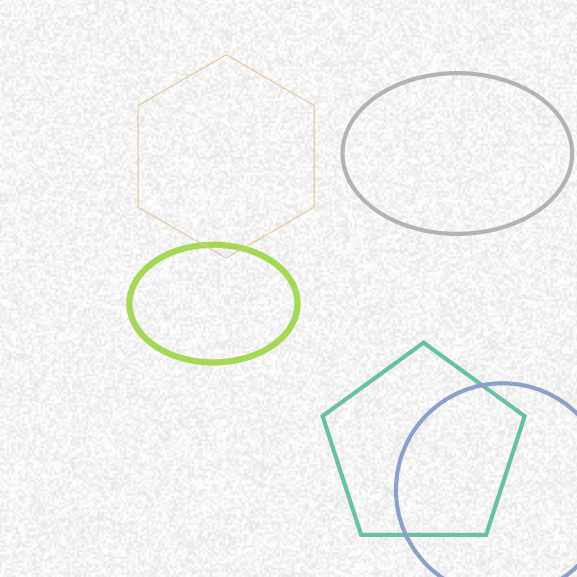[{"shape": "pentagon", "thickness": 2, "radius": 0.92, "center": [0.734, 0.222]}, {"shape": "circle", "thickness": 2, "radius": 0.92, "center": [0.87, 0.151]}, {"shape": "oval", "thickness": 3, "radius": 0.73, "center": [0.37, 0.473]}, {"shape": "hexagon", "thickness": 0.5, "radius": 0.88, "center": [0.392, 0.728]}, {"shape": "oval", "thickness": 2, "radius": 0.99, "center": [0.792, 0.733]}]